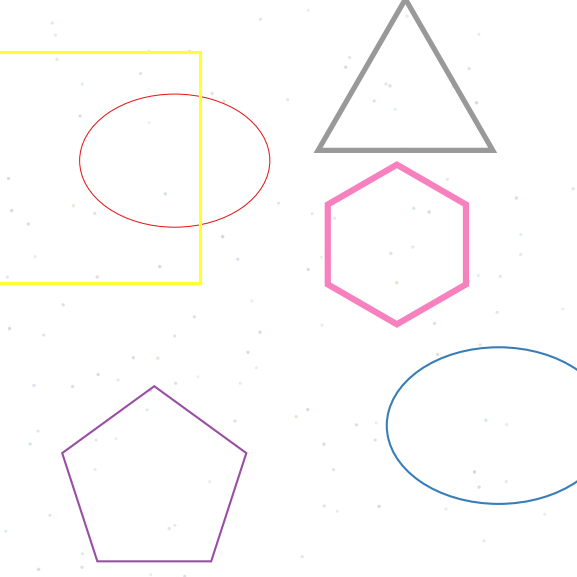[{"shape": "oval", "thickness": 0.5, "radius": 0.82, "center": [0.303, 0.721]}, {"shape": "oval", "thickness": 1, "radius": 0.97, "center": [0.863, 0.262]}, {"shape": "pentagon", "thickness": 1, "radius": 0.84, "center": [0.267, 0.163]}, {"shape": "square", "thickness": 1.5, "radius": 1.0, "center": [0.146, 0.709]}, {"shape": "hexagon", "thickness": 3, "radius": 0.69, "center": [0.687, 0.576]}, {"shape": "triangle", "thickness": 2.5, "radius": 0.87, "center": [0.702, 0.826]}]